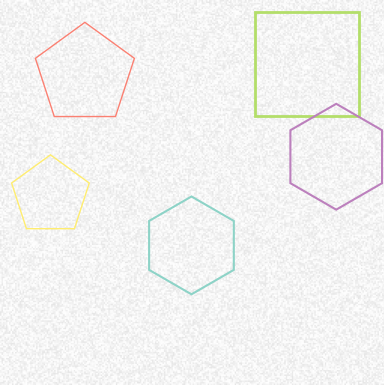[{"shape": "hexagon", "thickness": 1.5, "radius": 0.64, "center": [0.497, 0.363]}, {"shape": "pentagon", "thickness": 1, "radius": 0.68, "center": [0.22, 0.807]}, {"shape": "square", "thickness": 2, "radius": 0.68, "center": [0.798, 0.833]}, {"shape": "hexagon", "thickness": 1.5, "radius": 0.69, "center": [0.873, 0.593]}, {"shape": "pentagon", "thickness": 1, "radius": 0.53, "center": [0.131, 0.492]}]